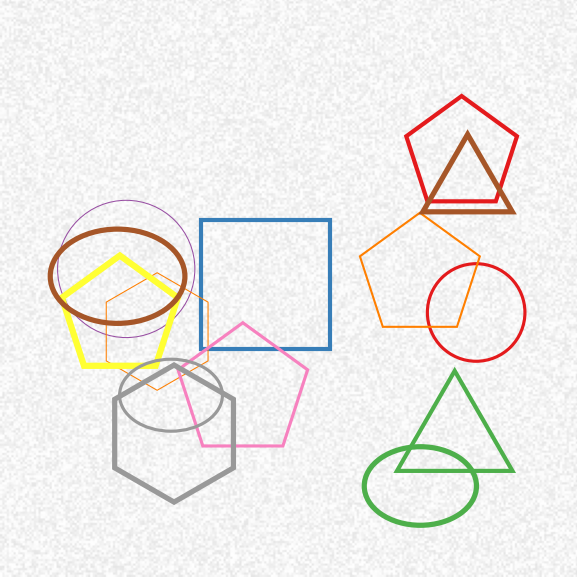[{"shape": "circle", "thickness": 1.5, "radius": 0.42, "center": [0.825, 0.458]}, {"shape": "pentagon", "thickness": 2, "radius": 0.5, "center": [0.799, 0.732]}, {"shape": "square", "thickness": 2, "radius": 0.56, "center": [0.46, 0.506]}, {"shape": "triangle", "thickness": 2, "radius": 0.58, "center": [0.787, 0.241]}, {"shape": "oval", "thickness": 2.5, "radius": 0.49, "center": [0.728, 0.158]}, {"shape": "circle", "thickness": 0.5, "radius": 0.59, "center": [0.219, 0.533]}, {"shape": "pentagon", "thickness": 1, "radius": 0.55, "center": [0.727, 0.522]}, {"shape": "hexagon", "thickness": 0.5, "radius": 0.51, "center": [0.272, 0.425]}, {"shape": "pentagon", "thickness": 3, "radius": 0.53, "center": [0.208, 0.451]}, {"shape": "triangle", "thickness": 2.5, "radius": 0.45, "center": [0.81, 0.677]}, {"shape": "oval", "thickness": 2.5, "radius": 0.58, "center": [0.204, 0.521]}, {"shape": "pentagon", "thickness": 1.5, "radius": 0.59, "center": [0.42, 0.322]}, {"shape": "oval", "thickness": 1.5, "radius": 0.45, "center": [0.296, 0.315]}, {"shape": "hexagon", "thickness": 2.5, "radius": 0.59, "center": [0.301, 0.248]}]